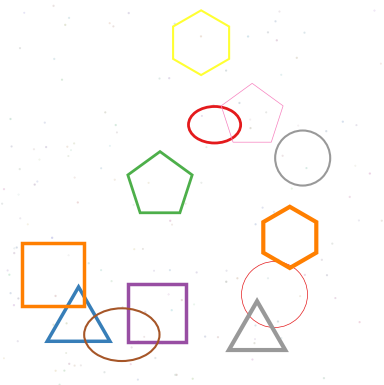[{"shape": "oval", "thickness": 2, "radius": 0.34, "center": [0.557, 0.676]}, {"shape": "circle", "thickness": 0.5, "radius": 0.43, "center": [0.713, 0.235]}, {"shape": "triangle", "thickness": 2.5, "radius": 0.47, "center": [0.204, 0.161]}, {"shape": "pentagon", "thickness": 2, "radius": 0.44, "center": [0.416, 0.518]}, {"shape": "square", "thickness": 2.5, "radius": 0.38, "center": [0.409, 0.187]}, {"shape": "hexagon", "thickness": 3, "radius": 0.4, "center": [0.753, 0.383]}, {"shape": "square", "thickness": 2.5, "radius": 0.4, "center": [0.138, 0.287]}, {"shape": "hexagon", "thickness": 1.5, "radius": 0.42, "center": [0.522, 0.889]}, {"shape": "oval", "thickness": 1.5, "radius": 0.49, "center": [0.316, 0.131]}, {"shape": "pentagon", "thickness": 0.5, "radius": 0.42, "center": [0.655, 0.699]}, {"shape": "triangle", "thickness": 3, "radius": 0.42, "center": [0.668, 0.133]}, {"shape": "circle", "thickness": 1.5, "radius": 0.36, "center": [0.786, 0.59]}]